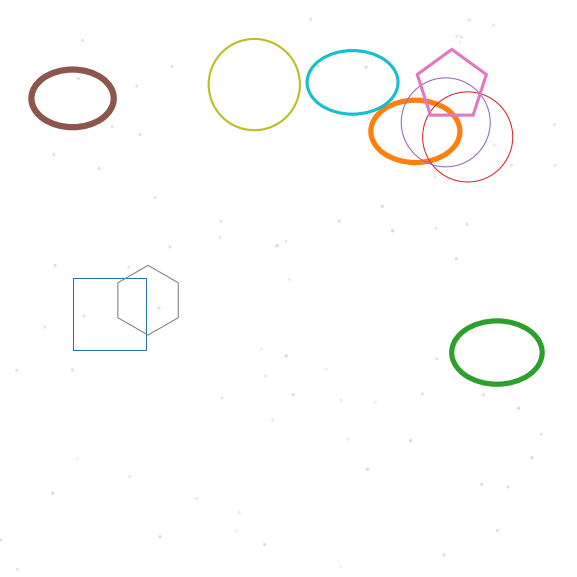[{"shape": "square", "thickness": 0.5, "radius": 0.31, "center": [0.19, 0.455]}, {"shape": "oval", "thickness": 2.5, "radius": 0.39, "center": [0.719, 0.772]}, {"shape": "oval", "thickness": 2.5, "radius": 0.39, "center": [0.861, 0.389]}, {"shape": "circle", "thickness": 0.5, "radius": 0.39, "center": [0.81, 0.762]}, {"shape": "circle", "thickness": 0.5, "radius": 0.39, "center": [0.772, 0.787]}, {"shape": "oval", "thickness": 3, "radius": 0.36, "center": [0.126, 0.829]}, {"shape": "pentagon", "thickness": 1.5, "radius": 0.31, "center": [0.782, 0.851]}, {"shape": "hexagon", "thickness": 0.5, "radius": 0.3, "center": [0.256, 0.479]}, {"shape": "circle", "thickness": 1, "radius": 0.4, "center": [0.44, 0.853]}, {"shape": "oval", "thickness": 1.5, "radius": 0.39, "center": [0.611, 0.857]}]